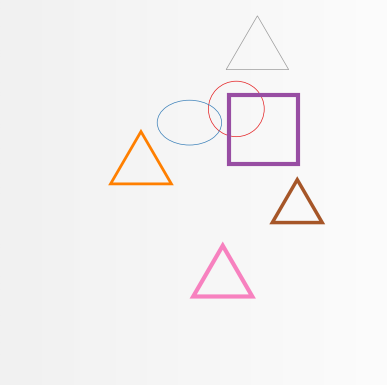[{"shape": "circle", "thickness": 0.5, "radius": 0.36, "center": [0.61, 0.717]}, {"shape": "oval", "thickness": 0.5, "radius": 0.42, "center": [0.489, 0.682]}, {"shape": "square", "thickness": 3, "radius": 0.45, "center": [0.68, 0.665]}, {"shape": "triangle", "thickness": 2, "radius": 0.45, "center": [0.364, 0.568]}, {"shape": "triangle", "thickness": 2.5, "radius": 0.37, "center": [0.767, 0.459]}, {"shape": "triangle", "thickness": 3, "radius": 0.44, "center": [0.575, 0.274]}, {"shape": "triangle", "thickness": 0.5, "radius": 0.47, "center": [0.664, 0.866]}]